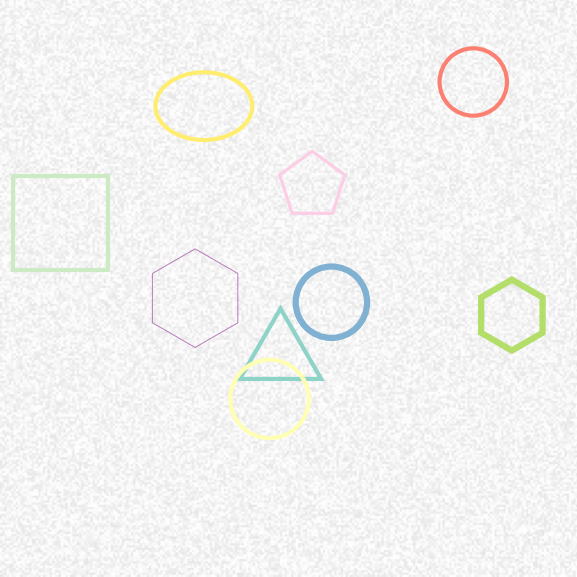[{"shape": "triangle", "thickness": 2, "radius": 0.41, "center": [0.486, 0.384]}, {"shape": "circle", "thickness": 2, "radius": 0.34, "center": [0.467, 0.308]}, {"shape": "circle", "thickness": 2, "radius": 0.29, "center": [0.82, 0.857]}, {"shape": "circle", "thickness": 3, "radius": 0.31, "center": [0.574, 0.476]}, {"shape": "hexagon", "thickness": 3, "radius": 0.31, "center": [0.886, 0.453]}, {"shape": "pentagon", "thickness": 1.5, "radius": 0.3, "center": [0.541, 0.678]}, {"shape": "hexagon", "thickness": 0.5, "radius": 0.43, "center": [0.338, 0.483]}, {"shape": "square", "thickness": 2, "radius": 0.41, "center": [0.105, 0.613]}, {"shape": "oval", "thickness": 2, "radius": 0.42, "center": [0.353, 0.815]}]